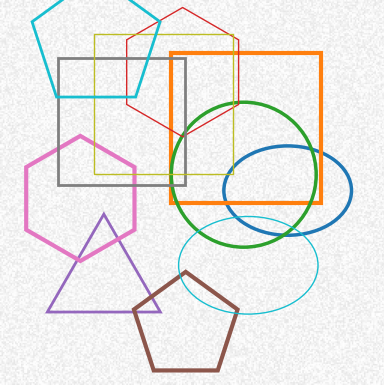[{"shape": "oval", "thickness": 2.5, "radius": 0.83, "center": [0.747, 0.505]}, {"shape": "square", "thickness": 3, "radius": 0.97, "center": [0.639, 0.668]}, {"shape": "circle", "thickness": 2.5, "radius": 0.94, "center": [0.633, 0.546]}, {"shape": "hexagon", "thickness": 1, "radius": 0.84, "center": [0.474, 0.813]}, {"shape": "triangle", "thickness": 2, "radius": 0.85, "center": [0.27, 0.274]}, {"shape": "pentagon", "thickness": 3, "radius": 0.71, "center": [0.482, 0.152]}, {"shape": "hexagon", "thickness": 3, "radius": 0.81, "center": [0.209, 0.485]}, {"shape": "square", "thickness": 2, "radius": 0.83, "center": [0.316, 0.685]}, {"shape": "square", "thickness": 1, "radius": 0.9, "center": [0.425, 0.73]}, {"shape": "pentagon", "thickness": 2, "radius": 0.87, "center": [0.25, 0.889]}, {"shape": "oval", "thickness": 1, "radius": 0.91, "center": [0.645, 0.311]}]